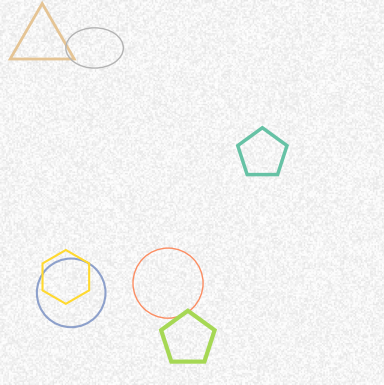[{"shape": "pentagon", "thickness": 2.5, "radius": 0.34, "center": [0.681, 0.601]}, {"shape": "circle", "thickness": 1, "radius": 0.46, "center": [0.436, 0.265]}, {"shape": "circle", "thickness": 1.5, "radius": 0.45, "center": [0.185, 0.239]}, {"shape": "pentagon", "thickness": 3, "radius": 0.37, "center": [0.488, 0.12]}, {"shape": "hexagon", "thickness": 1.5, "radius": 0.35, "center": [0.171, 0.281]}, {"shape": "triangle", "thickness": 2, "radius": 0.48, "center": [0.11, 0.895]}, {"shape": "oval", "thickness": 1, "radius": 0.37, "center": [0.246, 0.875]}]